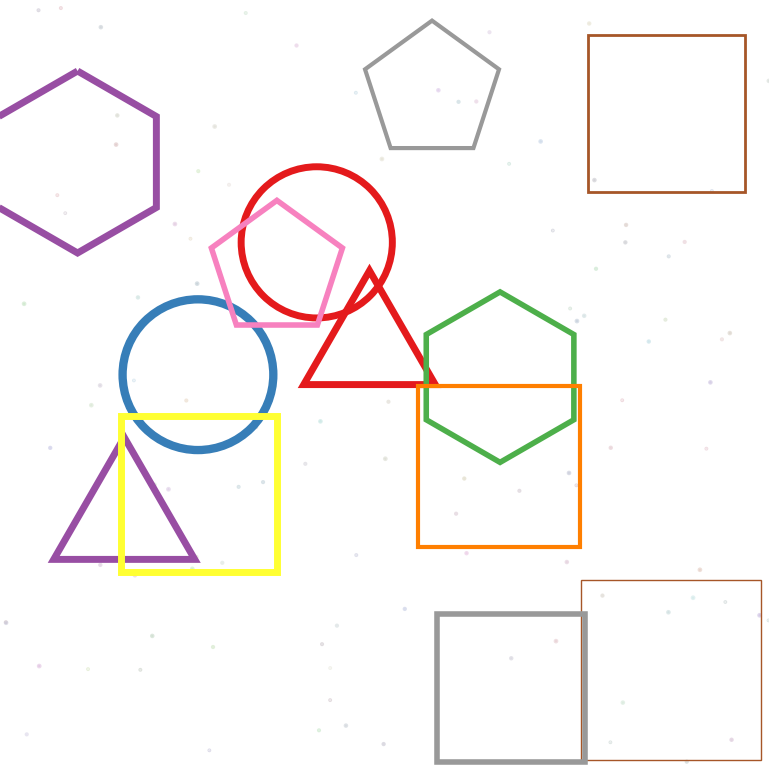[{"shape": "triangle", "thickness": 2.5, "radius": 0.49, "center": [0.48, 0.55]}, {"shape": "circle", "thickness": 2.5, "radius": 0.49, "center": [0.411, 0.685]}, {"shape": "circle", "thickness": 3, "radius": 0.49, "center": [0.257, 0.513]}, {"shape": "hexagon", "thickness": 2, "radius": 0.55, "center": [0.649, 0.51]}, {"shape": "triangle", "thickness": 2.5, "radius": 0.53, "center": [0.161, 0.326]}, {"shape": "hexagon", "thickness": 2.5, "radius": 0.59, "center": [0.101, 0.79]}, {"shape": "square", "thickness": 1.5, "radius": 0.53, "center": [0.648, 0.394]}, {"shape": "square", "thickness": 2.5, "radius": 0.51, "center": [0.259, 0.358]}, {"shape": "square", "thickness": 0.5, "radius": 0.58, "center": [0.871, 0.13]}, {"shape": "square", "thickness": 1, "radius": 0.51, "center": [0.866, 0.853]}, {"shape": "pentagon", "thickness": 2, "radius": 0.45, "center": [0.36, 0.65]}, {"shape": "pentagon", "thickness": 1.5, "radius": 0.46, "center": [0.561, 0.882]}, {"shape": "square", "thickness": 2, "radius": 0.48, "center": [0.663, 0.107]}]